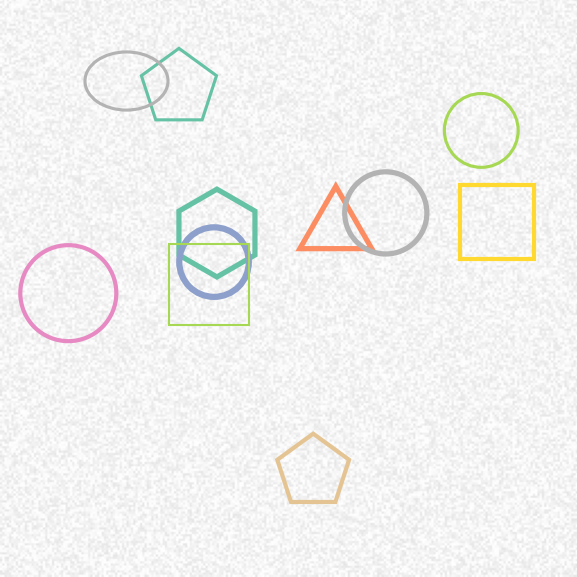[{"shape": "pentagon", "thickness": 1.5, "radius": 0.34, "center": [0.31, 0.847]}, {"shape": "hexagon", "thickness": 2.5, "radius": 0.38, "center": [0.376, 0.596]}, {"shape": "triangle", "thickness": 2.5, "radius": 0.36, "center": [0.581, 0.605]}, {"shape": "circle", "thickness": 3, "radius": 0.3, "center": [0.371, 0.545]}, {"shape": "circle", "thickness": 2, "radius": 0.42, "center": [0.118, 0.491]}, {"shape": "square", "thickness": 1, "radius": 0.35, "center": [0.362, 0.507]}, {"shape": "circle", "thickness": 1.5, "radius": 0.32, "center": [0.833, 0.773]}, {"shape": "square", "thickness": 2, "radius": 0.32, "center": [0.861, 0.614]}, {"shape": "pentagon", "thickness": 2, "radius": 0.33, "center": [0.542, 0.183]}, {"shape": "circle", "thickness": 2.5, "radius": 0.36, "center": [0.668, 0.63]}, {"shape": "oval", "thickness": 1.5, "radius": 0.36, "center": [0.219, 0.859]}]